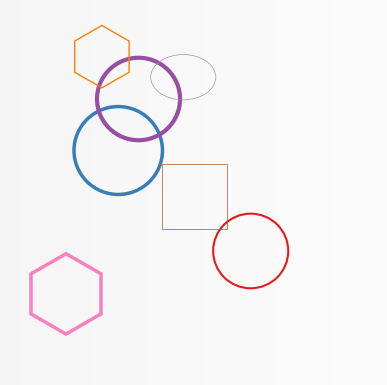[{"shape": "circle", "thickness": 1.5, "radius": 0.48, "center": [0.647, 0.348]}, {"shape": "circle", "thickness": 2.5, "radius": 0.57, "center": [0.305, 0.609]}, {"shape": "circle", "thickness": 3, "radius": 0.54, "center": [0.358, 0.743]}, {"shape": "hexagon", "thickness": 1, "radius": 0.41, "center": [0.263, 0.853]}, {"shape": "square", "thickness": 0.5, "radius": 0.42, "center": [0.501, 0.489]}, {"shape": "hexagon", "thickness": 2.5, "radius": 0.52, "center": [0.17, 0.237]}, {"shape": "oval", "thickness": 0.5, "radius": 0.42, "center": [0.473, 0.8]}]